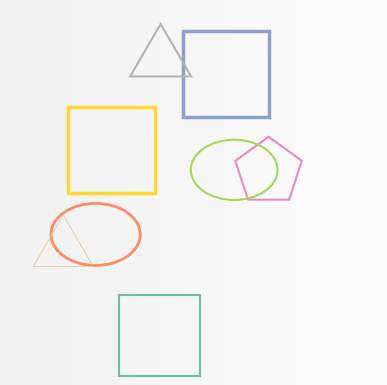[{"shape": "square", "thickness": 1.5, "radius": 0.53, "center": [0.412, 0.129]}, {"shape": "oval", "thickness": 2, "radius": 0.58, "center": [0.247, 0.391]}, {"shape": "square", "thickness": 2.5, "radius": 0.56, "center": [0.584, 0.808]}, {"shape": "pentagon", "thickness": 1.5, "radius": 0.45, "center": [0.693, 0.554]}, {"shape": "oval", "thickness": 1.5, "radius": 0.56, "center": [0.604, 0.559]}, {"shape": "square", "thickness": 2.5, "radius": 0.56, "center": [0.288, 0.611]}, {"shape": "triangle", "thickness": 0.5, "radius": 0.45, "center": [0.163, 0.353]}, {"shape": "triangle", "thickness": 1.5, "radius": 0.45, "center": [0.414, 0.847]}]